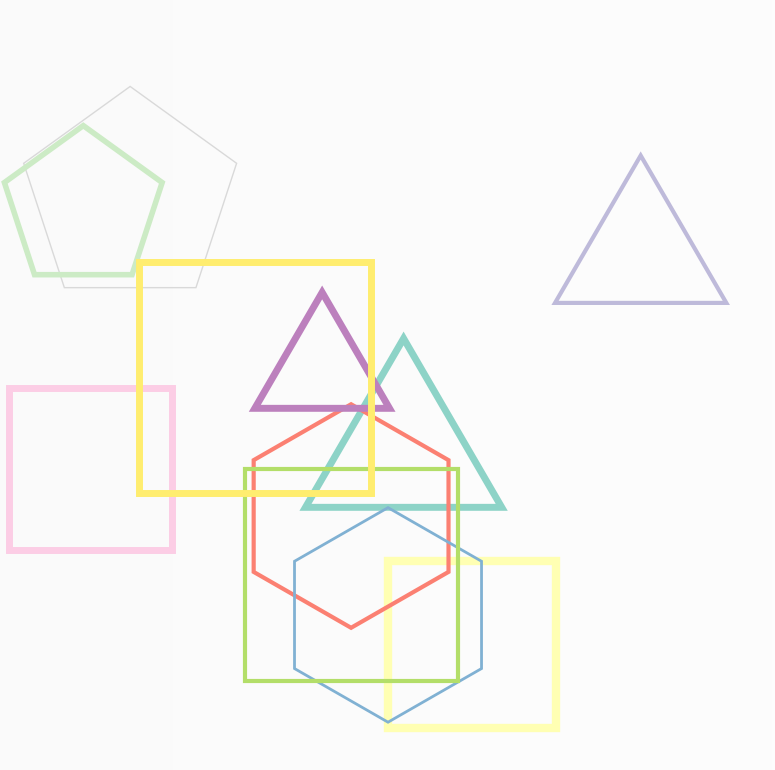[{"shape": "triangle", "thickness": 2.5, "radius": 0.73, "center": [0.521, 0.414]}, {"shape": "square", "thickness": 3, "radius": 0.54, "center": [0.609, 0.163]}, {"shape": "triangle", "thickness": 1.5, "radius": 0.64, "center": [0.827, 0.67]}, {"shape": "hexagon", "thickness": 1.5, "radius": 0.73, "center": [0.453, 0.33]}, {"shape": "hexagon", "thickness": 1, "radius": 0.7, "center": [0.501, 0.201]}, {"shape": "square", "thickness": 1.5, "radius": 0.69, "center": [0.454, 0.253]}, {"shape": "square", "thickness": 2.5, "radius": 0.52, "center": [0.116, 0.391]}, {"shape": "pentagon", "thickness": 0.5, "radius": 0.72, "center": [0.168, 0.743]}, {"shape": "triangle", "thickness": 2.5, "radius": 0.5, "center": [0.416, 0.52]}, {"shape": "pentagon", "thickness": 2, "radius": 0.54, "center": [0.107, 0.73]}, {"shape": "square", "thickness": 2.5, "radius": 0.75, "center": [0.329, 0.51]}]